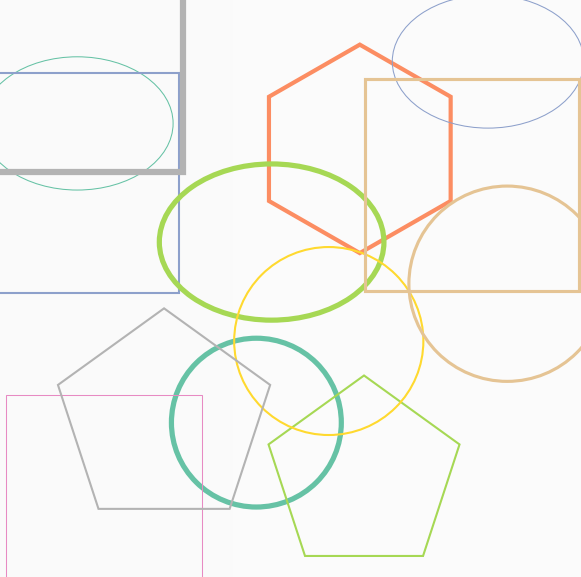[{"shape": "oval", "thickness": 0.5, "radius": 0.82, "center": [0.133, 0.785]}, {"shape": "circle", "thickness": 2.5, "radius": 0.73, "center": [0.441, 0.267]}, {"shape": "hexagon", "thickness": 2, "radius": 0.9, "center": [0.619, 0.741]}, {"shape": "oval", "thickness": 0.5, "radius": 0.82, "center": [0.84, 0.893]}, {"shape": "square", "thickness": 1, "radius": 0.95, "center": [0.118, 0.683]}, {"shape": "square", "thickness": 0.5, "radius": 0.84, "center": [0.179, 0.146]}, {"shape": "pentagon", "thickness": 1, "radius": 0.86, "center": [0.626, 0.176]}, {"shape": "oval", "thickness": 2.5, "radius": 0.97, "center": [0.467, 0.58]}, {"shape": "circle", "thickness": 1, "radius": 0.81, "center": [0.566, 0.409]}, {"shape": "square", "thickness": 1.5, "radius": 0.92, "center": [0.812, 0.679]}, {"shape": "circle", "thickness": 1.5, "radius": 0.85, "center": [0.873, 0.508]}, {"shape": "square", "thickness": 3, "radius": 0.87, "center": [0.142, 0.874]}, {"shape": "pentagon", "thickness": 1, "radius": 0.96, "center": [0.282, 0.273]}]